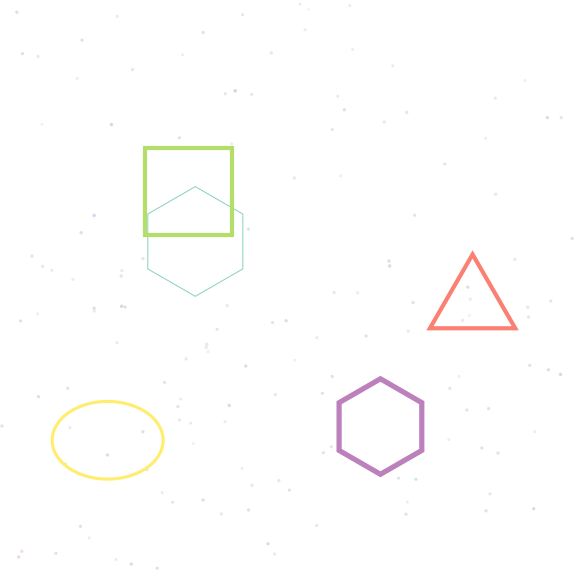[{"shape": "hexagon", "thickness": 0.5, "radius": 0.48, "center": [0.338, 0.581]}, {"shape": "triangle", "thickness": 2, "radius": 0.43, "center": [0.818, 0.473]}, {"shape": "square", "thickness": 2, "radius": 0.38, "center": [0.327, 0.668]}, {"shape": "hexagon", "thickness": 2.5, "radius": 0.41, "center": [0.659, 0.261]}, {"shape": "oval", "thickness": 1.5, "radius": 0.48, "center": [0.186, 0.237]}]